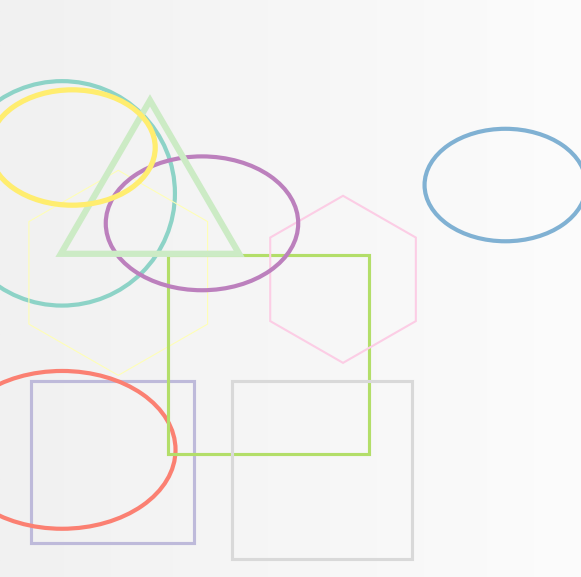[{"shape": "circle", "thickness": 2, "radius": 0.97, "center": [0.107, 0.664]}, {"shape": "hexagon", "thickness": 0.5, "radius": 0.89, "center": [0.203, 0.527]}, {"shape": "square", "thickness": 1.5, "radius": 0.7, "center": [0.193, 0.199]}, {"shape": "oval", "thickness": 2, "radius": 0.98, "center": [0.107, 0.22]}, {"shape": "oval", "thickness": 2, "radius": 0.7, "center": [0.87, 0.679]}, {"shape": "square", "thickness": 1.5, "radius": 0.86, "center": [0.462, 0.386]}, {"shape": "hexagon", "thickness": 1, "radius": 0.72, "center": [0.59, 0.515]}, {"shape": "square", "thickness": 1.5, "radius": 0.77, "center": [0.554, 0.185]}, {"shape": "oval", "thickness": 2, "radius": 0.83, "center": [0.347, 0.612]}, {"shape": "triangle", "thickness": 3, "radius": 0.89, "center": [0.258, 0.648]}, {"shape": "oval", "thickness": 2.5, "radius": 0.71, "center": [0.124, 0.744]}]